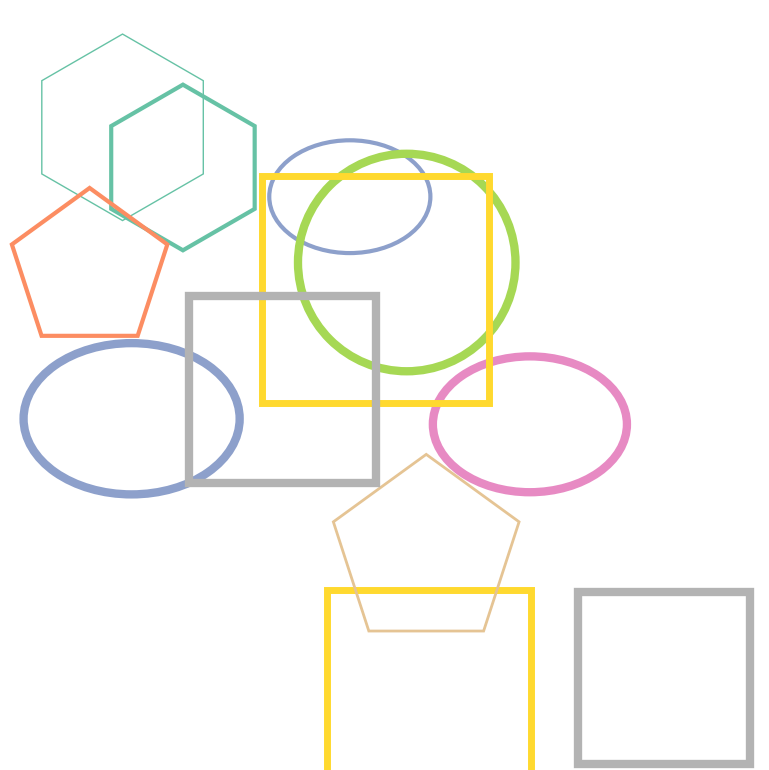[{"shape": "hexagon", "thickness": 1.5, "radius": 0.54, "center": [0.238, 0.782]}, {"shape": "hexagon", "thickness": 0.5, "radius": 0.61, "center": [0.159, 0.835]}, {"shape": "pentagon", "thickness": 1.5, "radius": 0.53, "center": [0.116, 0.65]}, {"shape": "oval", "thickness": 3, "radius": 0.7, "center": [0.171, 0.456]}, {"shape": "oval", "thickness": 1.5, "radius": 0.52, "center": [0.454, 0.745]}, {"shape": "oval", "thickness": 3, "radius": 0.63, "center": [0.688, 0.449]}, {"shape": "circle", "thickness": 3, "radius": 0.71, "center": [0.528, 0.659]}, {"shape": "square", "thickness": 2.5, "radius": 0.74, "center": [0.488, 0.624]}, {"shape": "square", "thickness": 2.5, "radius": 0.66, "center": [0.557, 0.101]}, {"shape": "pentagon", "thickness": 1, "radius": 0.63, "center": [0.554, 0.283]}, {"shape": "square", "thickness": 3, "radius": 0.56, "center": [0.862, 0.12]}, {"shape": "square", "thickness": 3, "radius": 0.61, "center": [0.367, 0.494]}]